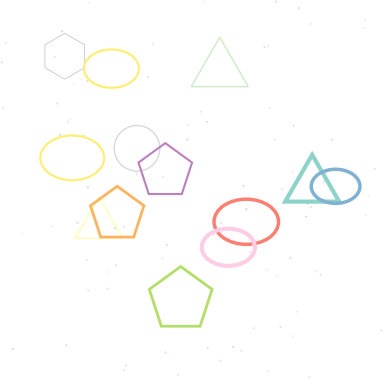[{"shape": "triangle", "thickness": 3, "radius": 0.41, "center": [0.811, 0.517]}, {"shape": "triangle", "thickness": 1, "radius": 0.36, "center": [0.257, 0.417]}, {"shape": "hexagon", "thickness": 0.5, "radius": 0.3, "center": [0.168, 0.854]}, {"shape": "oval", "thickness": 2.5, "radius": 0.42, "center": [0.64, 0.424]}, {"shape": "oval", "thickness": 2.5, "radius": 0.32, "center": [0.872, 0.516]}, {"shape": "pentagon", "thickness": 2, "radius": 0.36, "center": [0.304, 0.443]}, {"shape": "pentagon", "thickness": 2, "radius": 0.43, "center": [0.469, 0.222]}, {"shape": "oval", "thickness": 3, "radius": 0.34, "center": [0.593, 0.358]}, {"shape": "circle", "thickness": 1, "radius": 0.3, "center": [0.356, 0.615]}, {"shape": "pentagon", "thickness": 1.5, "radius": 0.37, "center": [0.429, 0.555]}, {"shape": "triangle", "thickness": 1, "radius": 0.43, "center": [0.571, 0.818]}, {"shape": "oval", "thickness": 1.5, "radius": 0.36, "center": [0.29, 0.822]}, {"shape": "oval", "thickness": 1.5, "radius": 0.42, "center": [0.188, 0.59]}]